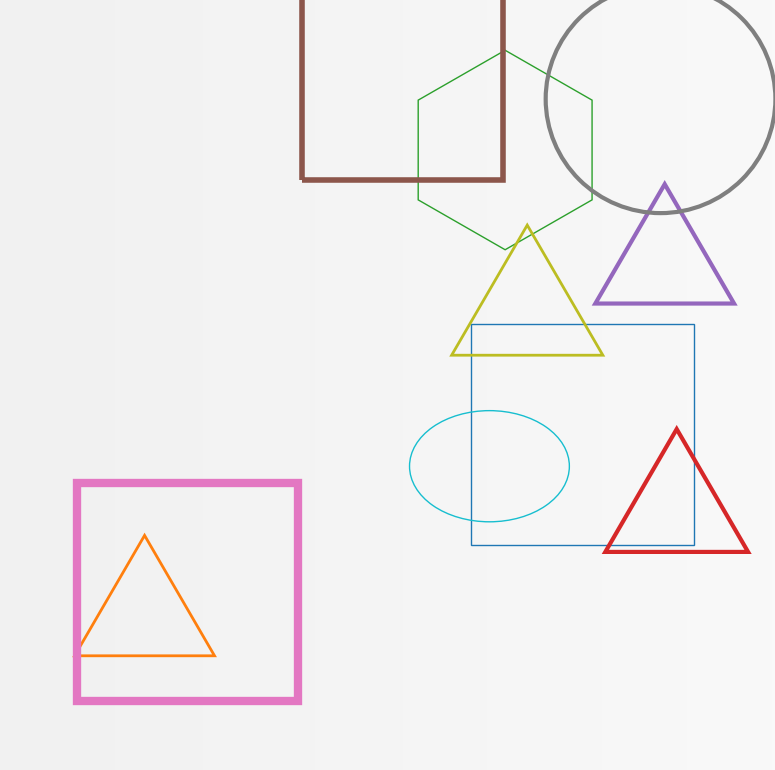[{"shape": "square", "thickness": 0.5, "radius": 0.72, "center": [0.752, 0.435]}, {"shape": "triangle", "thickness": 1, "radius": 0.52, "center": [0.187, 0.2]}, {"shape": "hexagon", "thickness": 0.5, "radius": 0.65, "center": [0.652, 0.805]}, {"shape": "triangle", "thickness": 1.5, "radius": 0.53, "center": [0.873, 0.336]}, {"shape": "triangle", "thickness": 1.5, "radius": 0.52, "center": [0.858, 0.657]}, {"shape": "square", "thickness": 2, "radius": 0.65, "center": [0.52, 0.896]}, {"shape": "square", "thickness": 3, "radius": 0.71, "center": [0.242, 0.231]}, {"shape": "circle", "thickness": 1.5, "radius": 0.74, "center": [0.852, 0.871]}, {"shape": "triangle", "thickness": 1, "radius": 0.56, "center": [0.68, 0.595]}, {"shape": "oval", "thickness": 0.5, "radius": 0.52, "center": [0.632, 0.395]}]